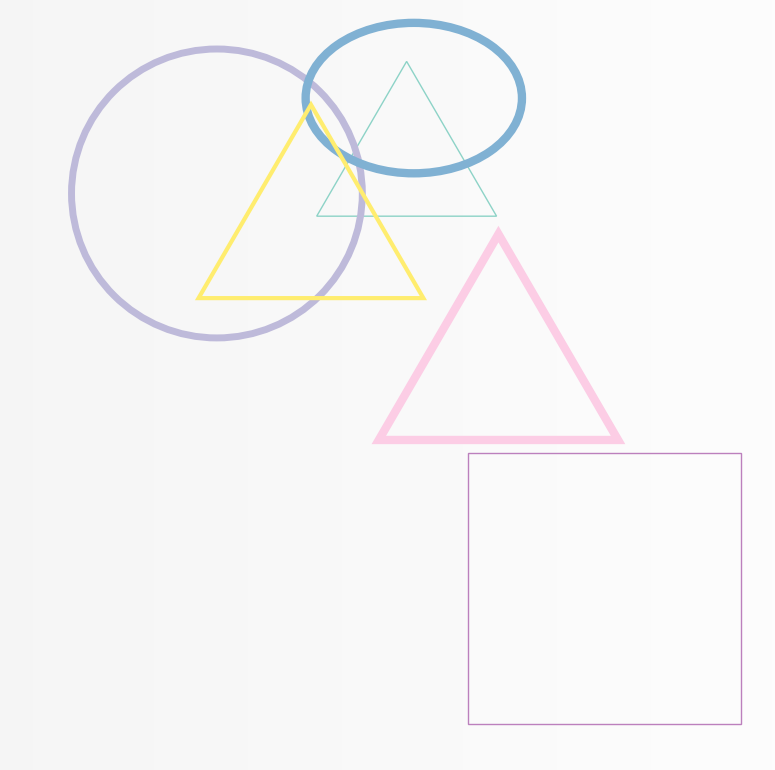[{"shape": "triangle", "thickness": 0.5, "radius": 0.67, "center": [0.525, 0.786]}, {"shape": "circle", "thickness": 2.5, "radius": 0.94, "center": [0.28, 0.749]}, {"shape": "oval", "thickness": 3, "radius": 0.7, "center": [0.534, 0.873]}, {"shape": "triangle", "thickness": 3, "radius": 0.89, "center": [0.643, 0.518]}, {"shape": "square", "thickness": 0.5, "radius": 0.88, "center": [0.78, 0.236]}, {"shape": "triangle", "thickness": 1.5, "radius": 0.84, "center": [0.401, 0.697]}]